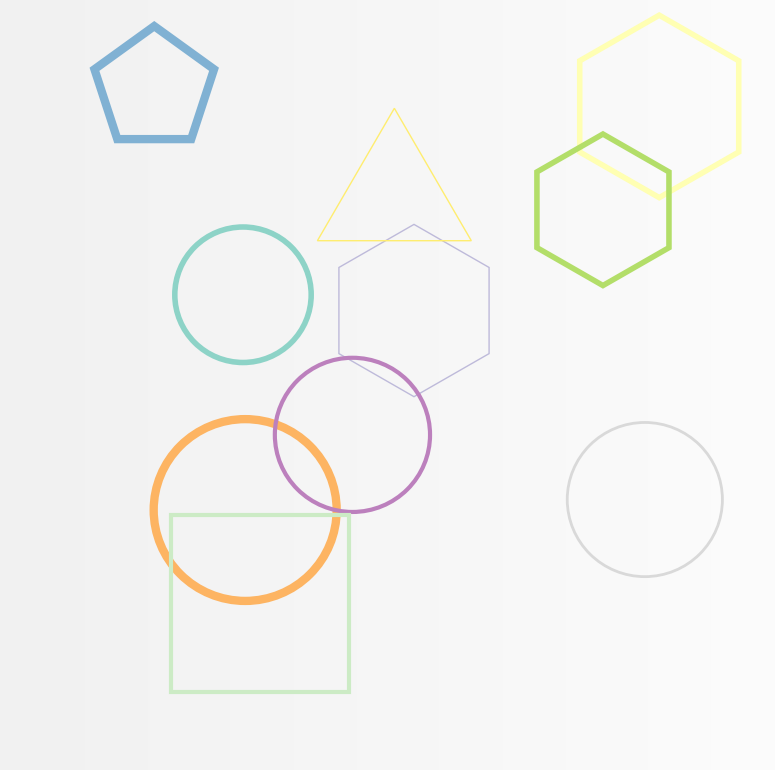[{"shape": "circle", "thickness": 2, "radius": 0.44, "center": [0.314, 0.617]}, {"shape": "hexagon", "thickness": 2, "radius": 0.59, "center": [0.851, 0.862]}, {"shape": "hexagon", "thickness": 0.5, "radius": 0.56, "center": [0.534, 0.597]}, {"shape": "pentagon", "thickness": 3, "radius": 0.41, "center": [0.199, 0.885]}, {"shape": "circle", "thickness": 3, "radius": 0.59, "center": [0.316, 0.338]}, {"shape": "hexagon", "thickness": 2, "radius": 0.49, "center": [0.778, 0.728]}, {"shape": "circle", "thickness": 1, "radius": 0.5, "center": [0.832, 0.351]}, {"shape": "circle", "thickness": 1.5, "radius": 0.5, "center": [0.455, 0.435]}, {"shape": "square", "thickness": 1.5, "radius": 0.57, "center": [0.336, 0.217]}, {"shape": "triangle", "thickness": 0.5, "radius": 0.57, "center": [0.509, 0.745]}]